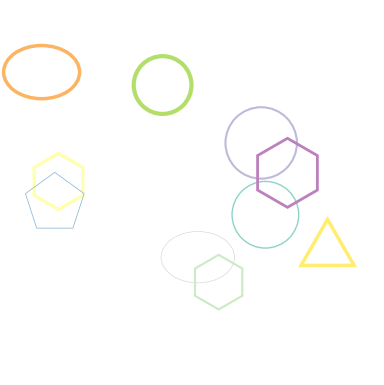[{"shape": "circle", "thickness": 1, "radius": 0.43, "center": [0.689, 0.442]}, {"shape": "hexagon", "thickness": 2.5, "radius": 0.36, "center": [0.152, 0.529]}, {"shape": "circle", "thickness": 1.5, "radius": 0.46, "center": [0.678, 0.629]}, {"shape": "pentagon", "thickness": 0.5, "radius": 0.4, "center": [0.142, 0.472]}, {"shape": "oval", "thickness": 2.5, "radius": 0.49, "center": [0.108, 0.813]}, {"shape": "circle", "thickness": 3, "radius": 0.38, "center": [0.422, 0.779]}, {"shape": "oval", "thickness": 0.5, "radius": 0.48, "center": [0.514, 0.332]}, {"shape": "hexagon", "thickness": 2, "radius": 0.45, "center": [0.747, 0.551]}, {"shape": "hexagon", "thickness": 1.5, "radius": 0.35, "center": [0.568, 0.267]}, {"shape": "triangle", "thickness": 2.5, "radius": 0.4, "center": [0.851, 0.35]}]